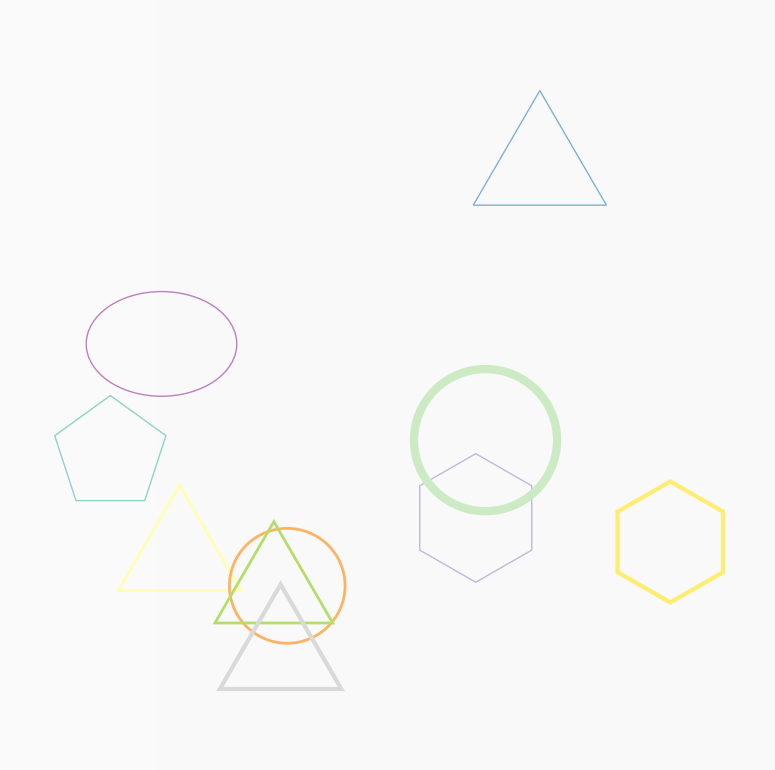[{"shape": "pentagon", "thickness": 0.5, "radius": 0.38, "center": [0.142, 0.411]}, {"shape": "triangle", "thickness": 1, "radius": 0.46, "center": [0.232, 0.279]}, {"shape": "hexagon", "thickness": 0.5, "radius": 0.42, "center": [0.614, 0.327]}, {"shape": "triangle", "thickness": 0.5, "radius": 0.5, "center": [0.697, 0.783]}, {"shape": "circle", "thickness": 1, "radius": 0.37, "center": [0.371, 0.239]}, {"shape": "triangle", "thickness": 1, "radius": 0.44, "center": [0.353, 0.235]}, {"shape": "triangle", "thickness": 1.5, "radius": 0.45, "center": [0.362, 0.15]}, {"shape": "oval", "thickness": 0.5, "radius": 0.49, "center": [0.208, 0.553]}, {"shape": "circle", "thickness": 3, "radius": 0.46, "center": [0.626, 0.428]}, {"shape": "hexagon", "thickness": 1.5, "radius": 0.39, "center": [0.865, 0.296]}]